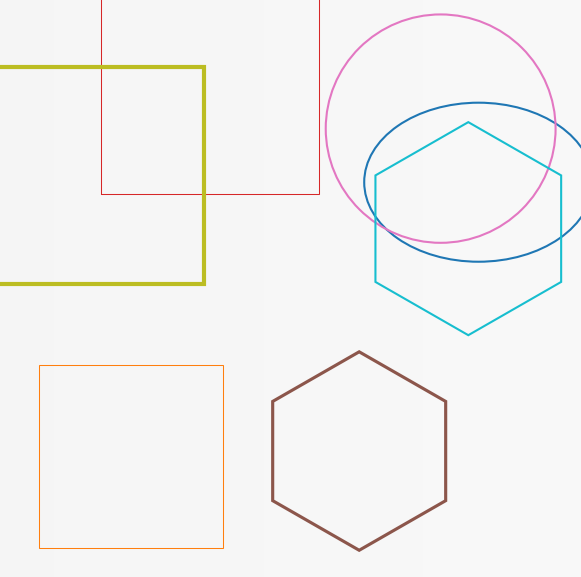[{"shape": "oval", "thickness": 1, "radius": 0.98, "center": [0.823, 0.684]}, {"shape": "square", "thickness": 0.5, "radius": 0.79, "center": [0.225, 0.209]}, {"shape": "square", "thickness": 0.5, "radius": 0.94, "center": [0.361, 0.851]}, {"shape": "hexagon", "thickness": 1.5, "radius": 0.86, "center": [0.618, 0.218]}, {"shape": "circle", "thickness": 1, "radius": 0.99, "center": [0.758, 0.776]}, {"shape": "square", "thickness": 2, "radius": 0.94, "center": [0.164, 0.696]}, {"shape": "hexagon", "thickness": 1, "radius": 0.92, "center": [0.806, 0.603]}]